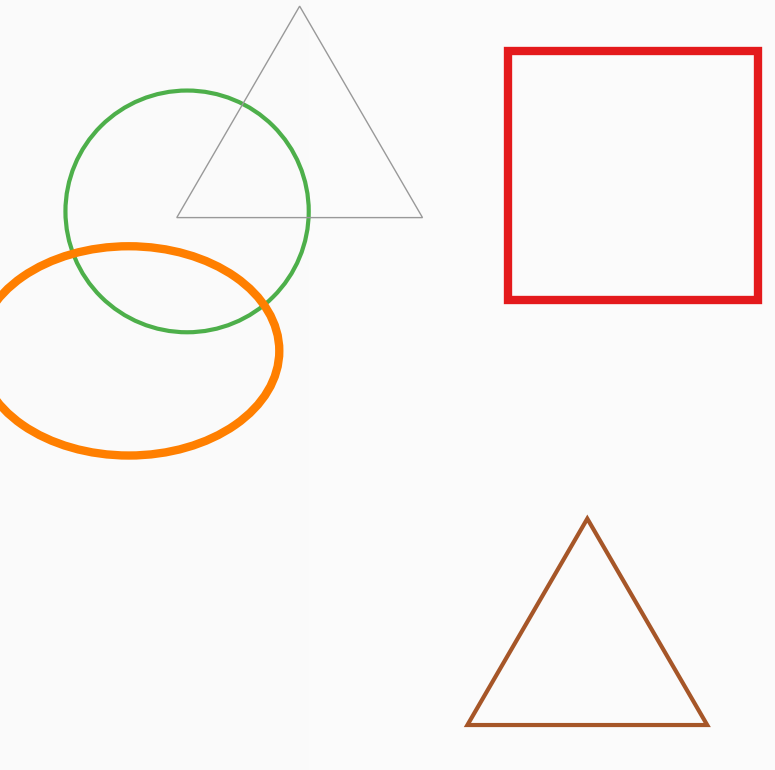[{"shape": "square", "thickness": 3, "radius": 0.81, "center": [0.817, 0.772]}, {"shape": "circle", "thickness": 1.5, "radius": 0.78, "center": [0.241, 0.725]}, {"shape": "oval", "thickness": 3, "radius": 0.97, "center": [0.166, 0.544]}, {"shape": "triangle", "thickness": 1.5, "radius": 0.89, "center": [0.758, 0.148]}, {"shape": "triangle", "thickness": 0.5, "radius": 0.92, "center": [0.387, 0.809]}]